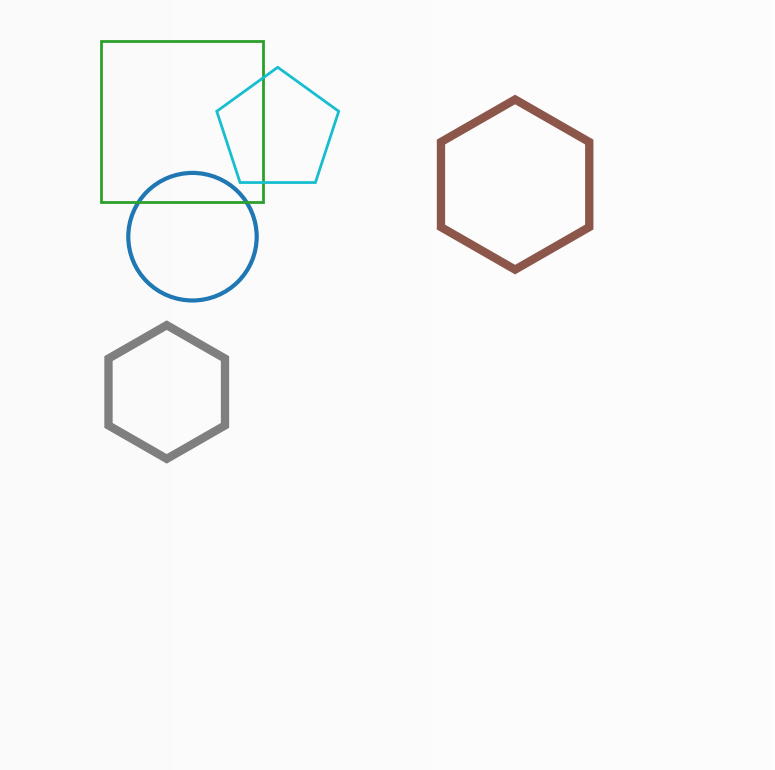[{"shape": "circle", "thickness": 1.5, "radius": 0.41, "center": [0.248, 0.693]}, {"shape": "square", "thickness": 1, "radius": 0.52, "center": [0.235, 0.842]}, {"shape": "hexagon", "thickness": 3, "radius": 0.55, "center": [0.665, 0.76]}, {"shape": "hexagon", "thickness": 3, "radius": 0.43, "center": [0.215, 0.491]}, {"shape": "pentagon", "thickness": 1, "radius": 0.41, "center": [0.358, 0.83]}]